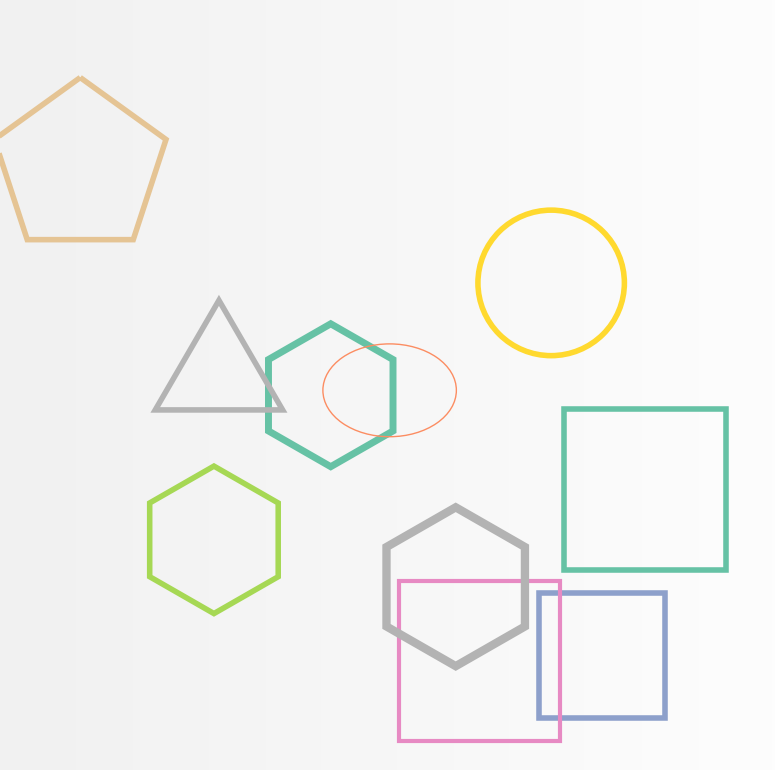[{"shape": "hexagon", "thickness": 2.5, "radius": 0.46, "center": [0.427, 0.487]}, {"shape": "square", "thickness": 2, "radius": 0.52, "center": [0.832, 0.364]}, {"shape": "oval", "thickness": 0.5, "radius": 0.43, "center": [0.503, 0.493]}, {"shape": "square", "thickness": 2, "radius": 0.41, "center": [0.776, 0.149]}, {"shape": "square", "thickness": 1.5, "radius": 0.52, "center": [0.619, 0.142]}, {"shape": "hexagon", "thickness": 2, "radius": 0.48, "center": [0.276, 0.299]}, {"shape": "circle", "thickness": 2, "radius": 0.47, "center": [0.711, 0.633]}, {"shape": "pentagon", "thickness": 2, "radius": 0.58, "center": [0.104, 0.783]}, {"shape": "triangle", "thickness": 2, "radius": 0.47, "center": [0.283, 0.515]}, {"shape": "hexagon", "thickness": 3, "radius": 0.52, "center": [0.588, 0.238]}]